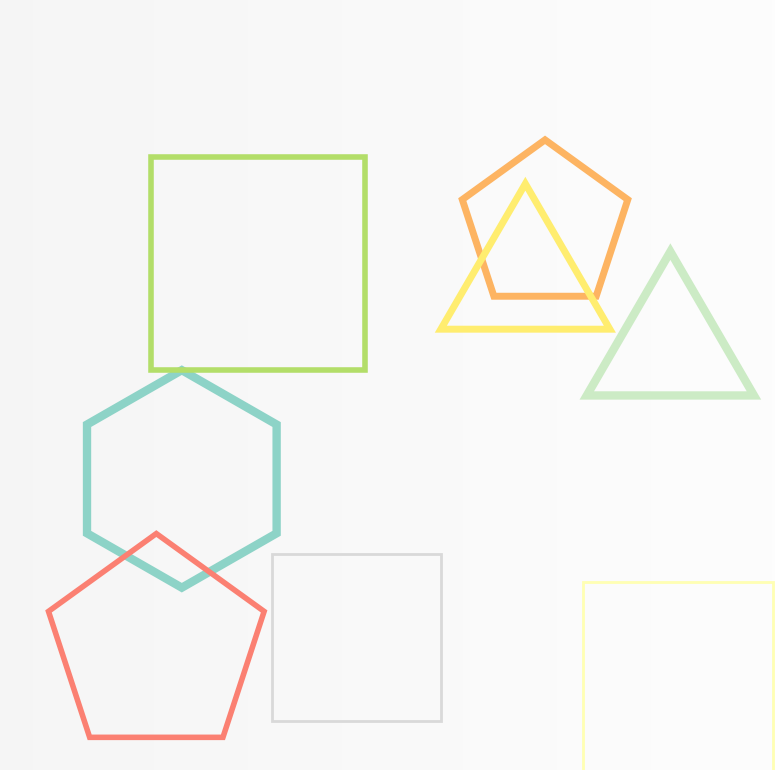[{"shape": "hexagon", "thickness": 3, "radius": 0.71, "center": [0.235, 0.378]}, {"shape": "square", "thickness": 1, "radius": 0.62, "center": [0.875, 0.122]}, {"shape": "pentagon", "thickness": 2, "radius": 0.73, "center": [0.202, 0.161]}, {"shape": "pentagon", "thickness": 2.5, "radius": 0.56, "center": [0.703, 0.706]}, {"shape": "square", "thickness": 2, "radius": 0.69, "center": [0.333, 0.658]}, {"shape": "square", "thickness": 1, "radius": 0.55, "center": [0.46, 0.172]}, {"shape": "triangle", "thickness": 3, "radius": 0.62, "center": [0.865, 0.549]}, {"shape": "triangle", "thickness": 2.5, "radius": 0.63, "center": [0.678, 0.635]}]